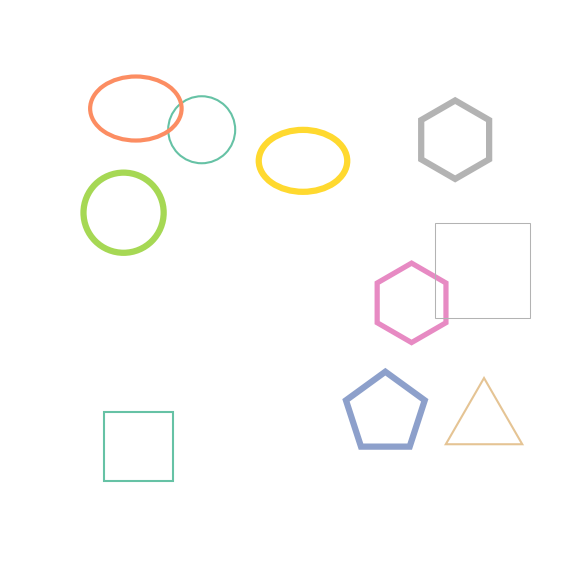[{"shape": "square", "thickness": 1, "radius": 0.3, "center": [0.24, 0.225]}, {"shape": "circle", "thickness": 1, "radius": 0.29, "center": [0.349, 0.774]}, {"shape": "oval", "thickness": 2, "radius": 0.4, "center": [0.235, 0.811]}, {"shape": "pentagon", "thickness": 3, "radius": 0.36, "center": [0.667, 0.284]}, {"shape": "hexagon", "thickness": 2.5, "radius": 0.34, "center": [0.713, 0.475]}, {"shape": "circle", "thickness": 3, "radius": 0.35, "center": [0.214, 0.631]}, {"shape": "oval", "thickness": 3, "radius": 0.38, "center": [0.525, 0.721]}, {"shape": "triangle", "thickness": 1, "radius": 0.38, "center": [0.838, 0.268]}, {"shape": "square", "thickness": 0.5, "radius": 0.41, "center": [0.836, 0.531]}, {"shape": "hexagon", "thickness": 3, "radius": 0.34, "center": [0.788, 0.757]}]